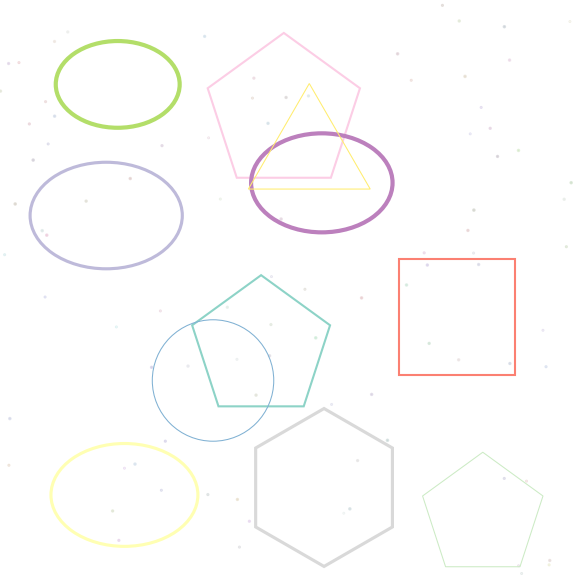[{"shape": "pentagon", "thickness": 1, "radius": 0.63, "center": [0.452, 0.397]}, {"shape": "oval", "thickness": 1.5, "radius": 0.64, "center": [0.215, 0.142]}, {"shape": "oval", "thickness": 1.5, "radius": 0.66, "center": [0.184, 0.626]}, {"shape": "square", "thickness": 1, "radius": 0.5, "center": [0.791, 0.451]}, {"shape": "circle", "thickness": 0.5, "radius": 0.53, "center": [0.369, 0.34]}, {"shape": "oval", "thickness": 2, "radius": 0.54, "center": [0.204, 0.853]}, {"shape": "pentagon", "thickness": 1, "radius": 0.69, "center": [0.491, 0.803]}, {"shape": "hexagon", "thickness": 1.5, "radius": 0.68, "center": [0.561, 0.155]}, {"shape": "oval", "thickness": 2, "radius": 0.61, "center": [0.557, 0.683]}, {"shape": "pentagon", "thickness": 0.5, "radius": 0.55, "center": [0.836, 0.106]}, {"shape": "triangle", "thickness": 0.5, "radius": 0.61, "center": [0.536, 0.733]}]